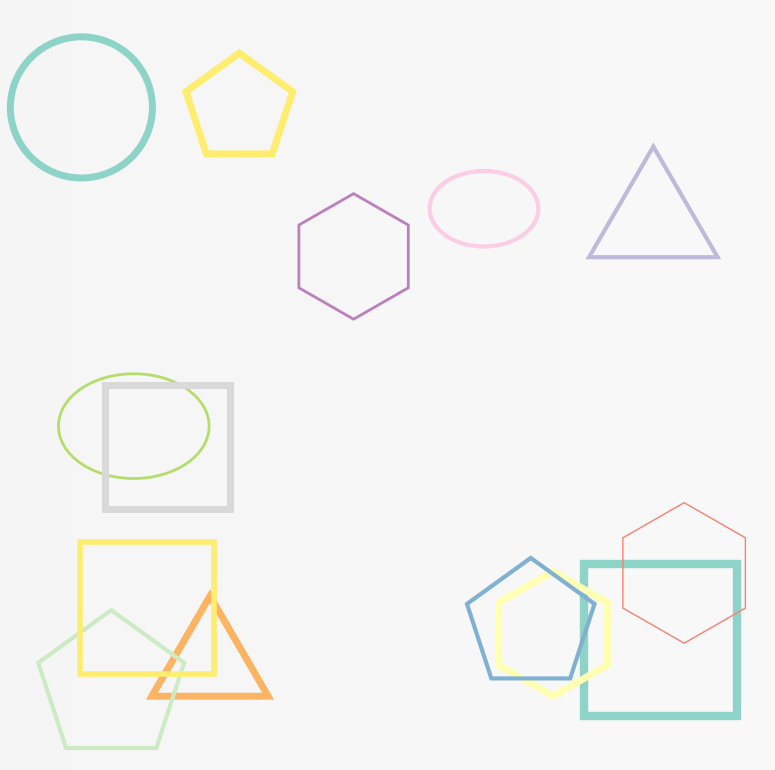[{"shape": "circle", "thickness": 2.5, "radius": 0.46, "center": [0.105, 0.861]}, {"shape": "square", "thickness": 3, "radius": 0.49, "center": [0.853, 0.169]}, {"shape": "hexagon", "thickness": 2.5, "radius": 0.4, "center": [0.714, 0.177]}, {"shape": "triangle", "thickness": 1.5, "radius": 0.48, "center": [0.843, 0.714]}, {"shape": "hexagon", "thickness": 0.5, "radius": 0.46, "center": [0.883, 0.256]}, {"shape": "pentagon", "thickness": 1.5, "radius": 0.43, "center": [0.685, 0.189]}, {"shape": "triangle", "thickness": 2.5, "radius": 0.43, "center": [0.271, 0.139]}, {"shape": "oval", "thickness": 1, "radius": 0.49, "center": [0.173, 0.447]}, {"shape": "oval", "thickness": 1.5, "radius": 0.35, "center": [0.624, 0.729]}, {"shape": "square", "thickness": 2.5, "radius": 0.41, "center": [0.216, 0.42]}, {"shape": "hexagon", "thickness": 1, "radius": 0.41, "center": [0.456, 0.667]}, {"shape": "pentagon", "thickness": 1.5, "radius": 0.49, "center": [0.143, 0.109]}, {"shape": "pentagon", "thickness": 2.5, "radius": 0.36, "center": [0.309, 0.859]}, {"shape": "square", "thickness": 2, "radius": 0.43, "center": [0.19, 0.211]}]